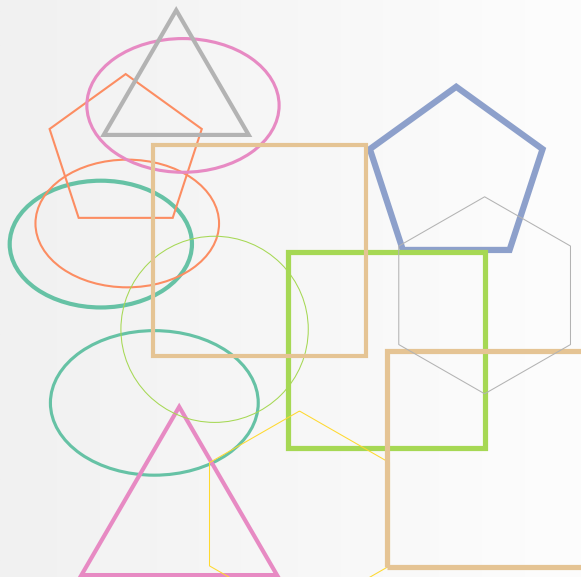[{"shape": "oval", "thickness": 1.5, "radius": 0.89, "center": [0.266, 0.301]}, {"shape": "oval", "thickness": 2, "radius": 0.78, "center": [0.173, 0.576]}, {"shape": "oval", "thickness": 1, "radius": 0.79, "center": [0.219, 0.612]}, {"shape": "pentagon", "thickness": 1, "radius": 0.69, "center": [0.216, 0.733]}, {"shape": "pentagon", "thickness": 3, "radius": 0.78, "center": [0.785, 0.693]}, {"shape": "oval", "thickness": 1.5, "radius": 0.83, "center": [0.315, 0.817]}, {"shape": "triangle", "thickness": 2, "radius": 0.97, "center": [0.308, 0.1]}, {"shape": "square", "thickness": 2.5, "radius": 0.85, "center": [0.665, 0.393]}, {"shape": "circle", "thickness": 0.5, "radius": 0.81, "center": [0.369, 0.429]}, {"shape": "hexagon", "thickness": 0.5, "radius": 0.89, "center": [0.515, 0.109]}, {"shape": "square", "thickness": 2.5, "radius": 0.93, "center": [0.853, 0.204]}, {"shape": "square", "thickness": 2, "radius": 0.92, "center": [0.446, 0.565]}, {"shape": "triangle", "thickness": 2, "radius": 0.72, "center": [0.303, 0.837]}, {"shape": "hexagon", "thickness": 0.5, "radius": 0.85, "center": [0.834, 0.488]}]